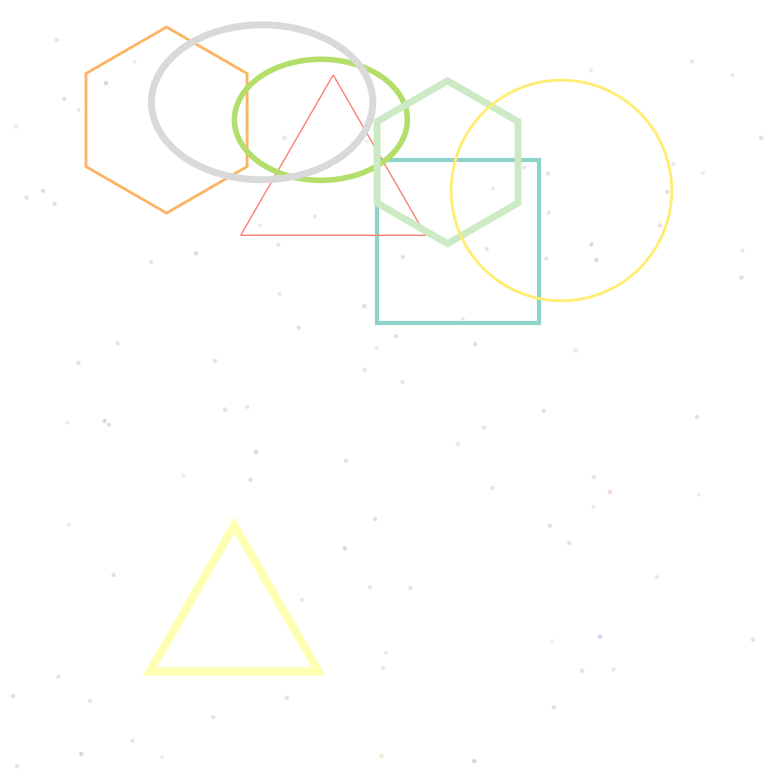[{"shape": "square", "thickness": 1.5, "radius": 0.53, "center": [0.595, 0.686]}, {"shape": "triangle", "thickness": 3, "radius": 0.63, "center": [0.304, 0.191]}, {"shape": "triangle", "thickness": 0.5, "radius": 0.69, "center": [0.433, 0.764]}, {"shape": "hexagon", "thickness": 1, "radius": 0.6, "center": [0.216, 0.844]}, {"shape": "oval", "thickness": 2, "radius": 0.56, "center": [0.417, 0.844]}, {"shape": "oval", "thickness": 2.5, "radius": 0.72, "center": [0.34, 0.867]}, {"shape": "hexagon", "thickness": 2.5, "radius": 0.53, "center": [0.581, 0.789]}, {"shape": "circle", "thickness": 1, "radius": 0.72, "center": [0.729, 0.753]}]